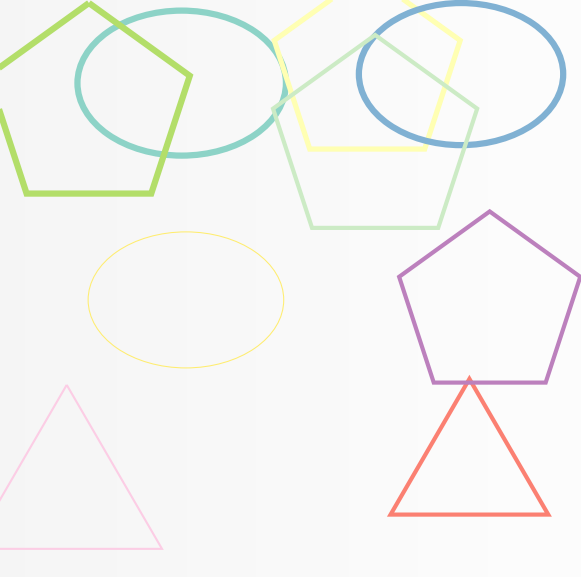[{"shape": "oval", "thickness": 3, "radius": 0.9, "center": [0.313, 0.855]}, {"shape": "pentagon", "thickness": 2.5, "radius": 0.84, "center": [0.632, 0.877]}, {"shape": "triangle", "thickness": 2, "radius": 0.78, "center": [0.808, 0.186]}, {"shape": "oval", "thickness": 3, "radius": 0.88, "center": [0.793, 0.871]}, {"shape": "pentagon", "thickness": 3, "radius": 0.91, "center": [0.153, 0.812]}, {"shape": "triangle", "thickness": 1, "radius": 0.95, "center": [0.115, 0.143]}, {"shape": "pentagon", "thickness": 2, "radius": 0.82, "center": [0.842, 0.469]}, {"shape": "pentagon", "thickness": 2, "radius": 0.92, "center": [0.645, 0.754]}, {"shape": "oval", "thickness": 0.5, "radius": 0.84, "center": [0.32, 0.48]}]